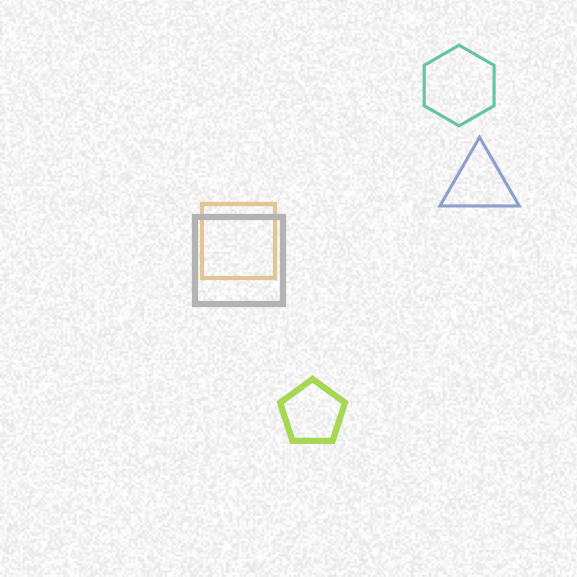[{"shape": "hexagon", "thickness": 1.5, "radius": 0.35, "center": [0.795, 0.851]}, {"shape": "triangle", "thickness": 1.5, "radius": 0.4, "center": [0.83, 0.682]}, {"shape": "pentagon", "thickness": 3, "radius": 0.3, "center": [0.541, 0.284]}, {"shape": "square", "thickness": 2, "radius": 0.32, "center": [0.413, 0.582]}, {"shape": "square", "thickness": 3, "radius": 0.38, "center": [0.414, 0.548]}]